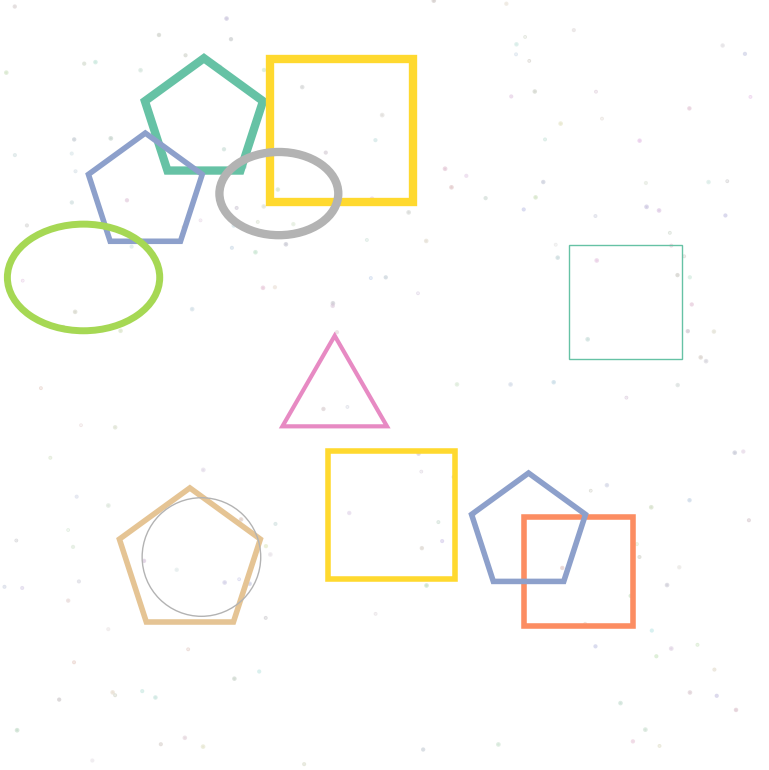[{"shape": "pentagon", "thickness": 3, "radius": 0.4, "center": [0.265, 0.844]}, {"shape": "square", "thickness": 0.5, "radius": 0.37, "center": [0.812, 0.608]}, {"shape": "square", "thickness": 2, "radius": 0.35, "center": [0.751, 0.258]}, {"shape": "pentagon", "thickness": 2, "radius": 0.39, "center": [0.686, 0.308]}, {"shape": "pentagon", "thickness": 2, "radius": 0.39, "center": [0.189, 0.749]}, {"shape": "triangle", "thickness": 1.5, "radius": 0.39, "center": [0.435, 0.486]}, {"shape": "oval", "thickness": 2.5, "radius": 0.49, "center": [0.109, 0.64]}, {"shape": "square", "thickness": 2, "radius": 0.41, "center": [0.508, 0.331]}, {"shape": "square", "thickness": 3, "radius": 0.47, "center": [0.444, 0.831]}, {"shape": "pentagon", "thickness": 2, "radius": 0.48, "center": [0.247, 0.27]}, {"shape": "oval", "thickness": 3, "radius": 0.39, "center": [0.362, 0.749]}, {"shape": "circle", "thickness": 0.5, "radius": 0.38, "center": [0.262, 0.277]}]